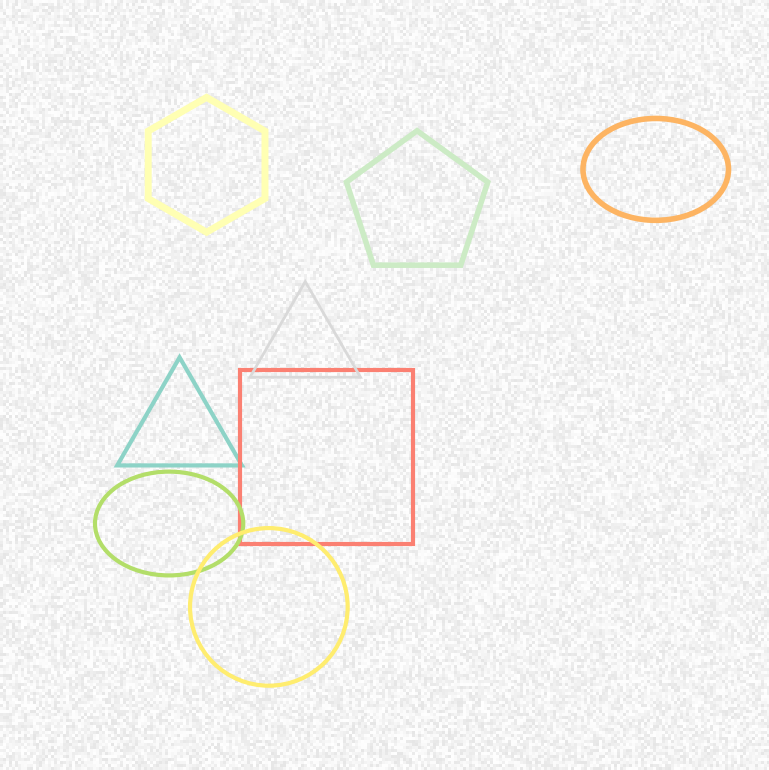[{"shape": "triangle", "thickness": 1.5, "radius": 0.47, "center": [0.233, 0.442]}, {"shape": "hexagon", "thickness": 2.5, "radius": 0.44, "center": [0.268, 0.786]}, {"shape": "square", "thickness": 1.5, "radius": 0.56, "center": [0.424, 0.406]}, {"shape": "oval", "thickness": 2, "radius": 0.47, "center": [0.852, 0.78]}, {"shape": "oval", "thickness": 1.5, "radius": 0.48, "center": [0.22, 0.32]}, {"shape": "triangle", "thickness": 1, "radius": 0.41, "center": [0.396, 0.552]}, {"shape": "pentagon", "thickness": 2, "radius": 0.48, "center": [0.542, 0.734]}, {"shape": "circle", "thickness": 1.5, "radius": 0.51, "center": [0.349, 0.212]}]